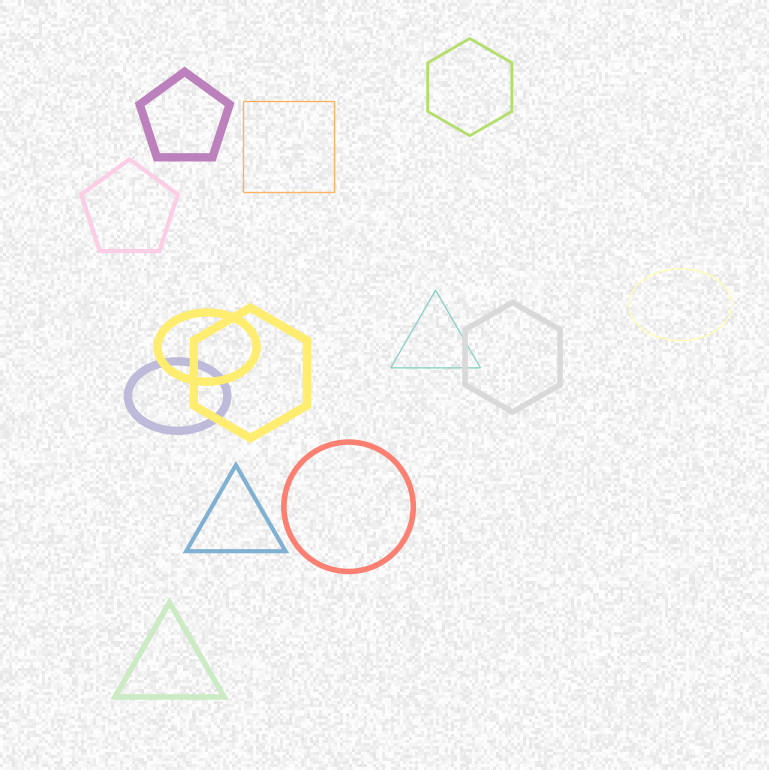[{"shape": "triangle", "thickness": 0.5, "radius": 0.34, "center": [0.566, 0.556]}, {"shape": "oval", "thickness": 0.5, "radius": 0.33, "center": [0.884, 0.604]}, {"shape": "oval", "thickness": 3, "radius": 0.32, "center": [0.231, 0.486]}, {"shape": "circle", "thickness": 2, "radius": 0.42, "center": [0.453, 0.342]}, {"shape": "triangle", "thickness": 1.5, "radius": 0.37, "center": [0.306, 0.321]}, {"shape": "square", "thickness": 0.5, "radius": 0.3, "center": [0.375, 0.81]}, {"shape": "hexagon", "thickness": 1, "radius": 0.32, "center": [0.61, 0.887]}, {"shape": "pentagon", "thickness": 1.5, "radius": 0.33, "center": [0.168, 0.727]}, {"shape": "hexagon", "thickness": 2, "radius": 0.36, "center": [0.666, 0.536]}, {"shape": "pentagon", "thickness": 3, "radius": 0.31, "center": [0.24, 0.845]}, {"shape": "triangle", "thickness": 2, "radius": 0.41, "center": [0.22, 0.136]}, {"shape": "oval", "thickness": 3, "radius": 0.32, "center": [0.269, 0.549]}, {"shape": "hexagon", "thickness": 3, "radius": 0.42, "center": [0.325, 0.516]}]